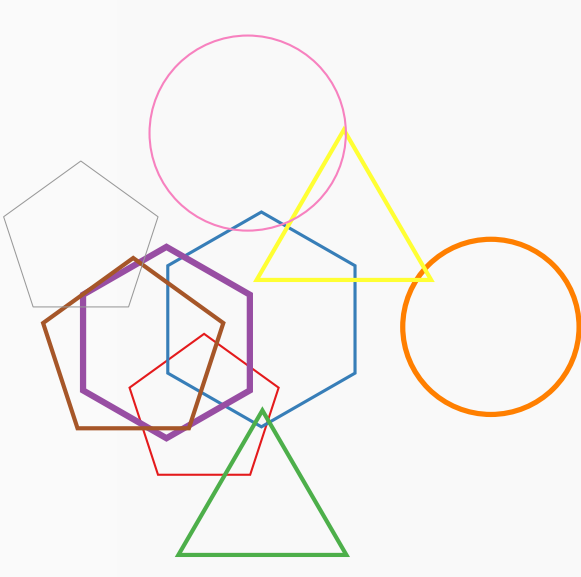[{"shape": "pentagon", "thickness": 1, "radius": 0.67, "center": [0.351, 0.286]}, {"shape": "hexagon", "thickness": 1.5, "radius": 0.93, "center": [0.45, 0.446]}, {"shape": "triangle", "thickness": 2, "radius": 0.83, "center": [0.451, 0.122]}, {"shape": "hexagon", "thickness": 3, "radius": 0.83, "center": [0.286, 0.406]}, {"shape": "circle", "thickness": 2.5, "radius": 0.76, "center": [0.845, 0.433]}, {"shape": "triangle", "thickness": 2, "radius": 0.87, "center": [0.592, 0.601]}, {"shape": "pentagon", "thickness": 2, "radius": 0.81, "center": [0.229, 0.389]}, {"shape": "circle", "thickness": 1, "radius": 0.84, "center": [0.426, 0.769]}, {"shape": "pentagon", "thickness": 0.5, "radius": 0.7, "center": [0.139, 0.581]}]